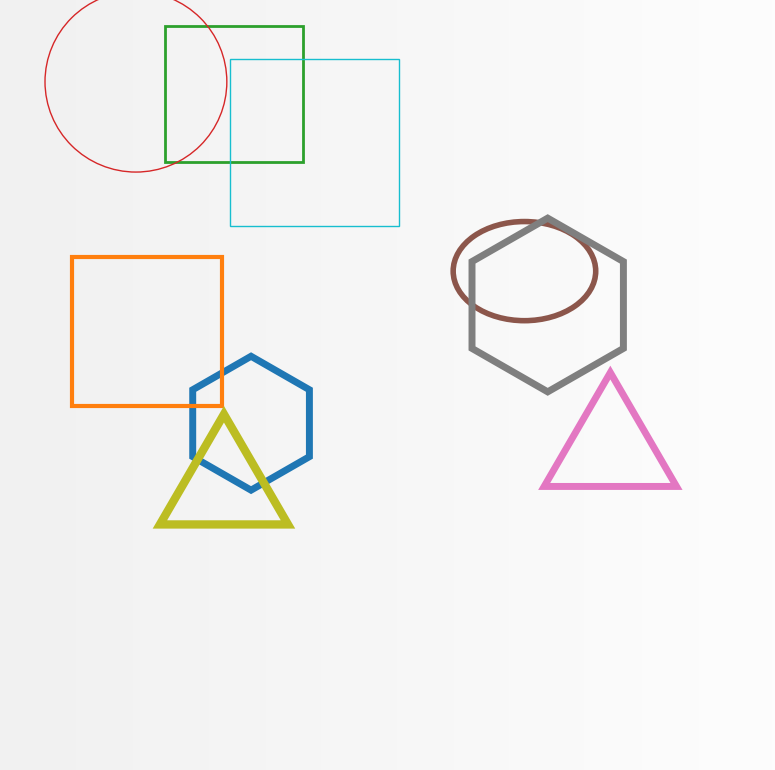[{"shape": "hexagon", "thickness": 2.5, "radius": 0.43, "center": [0.324, 0.45]}, {"shape": "square", "thickness": 1.5, "radius": 0.48, "center": [0.189, 0.569]}, {"shape": "square", "thickness": 1, "radius": 0.44, "center": [0.302, 0.877]}, {"shape": "circle", "thickness": 0.5, "radius": 0.59, "center": [0.175, 0.894]}, {"shape": "oval", "thickness": 2, "radius": 0.46, "center": [0.677, 0.648]}, {"shape": "triangle", "thickness": 2.5, "radius": 0.49, "center": [0.788, 0.418]}, {"shape": "hexagon", "thickness": 2.5, "radius": 0.56, "center": [0.707, 0.604]}, {"shape": "triangle", "thickness": 3, "radius": 0.48, "center": [0.289, 0.367]}, {"shape": "square", "thickness": 0.5, "radius": 0.54, "center": [0.406, 0.815]}]